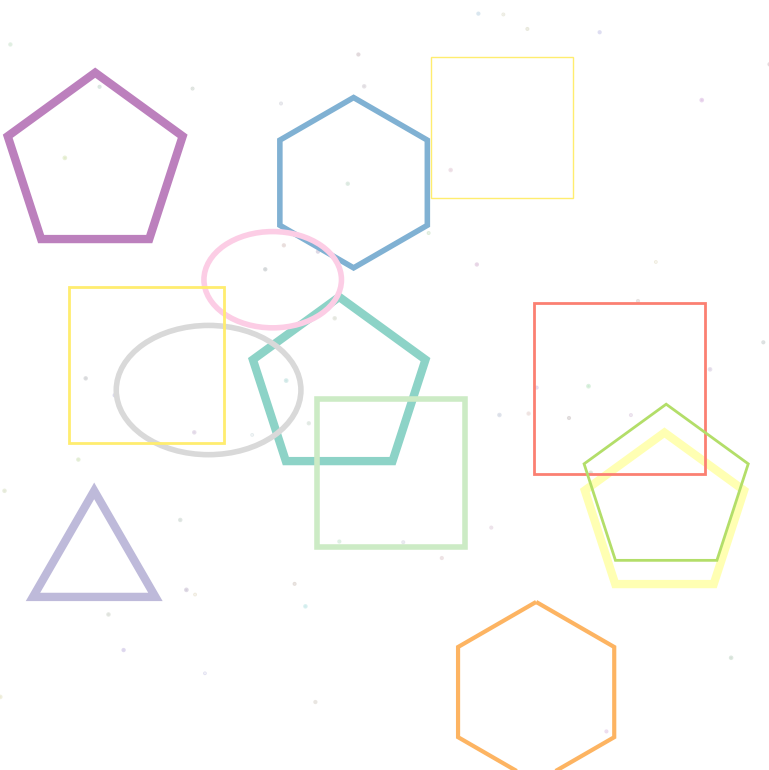[{"shape": "pentagon", "thickness": 3, "radius": 0.59, "center": [0.44, 0.497]}, {"shape": "pentagon", "thickness": 3, "radius": 0.54, "center": [0.863, 0.329]}, {"shape": "triangle", "thickness": 3, "radius": 0.46, "center": [0.122, 0.271]}, {"shape": "square", "thickness": 1, "radius": 0.56, "center": [0.805, 0.496]}, {"shape": "hexagon", "thickness": 2, "radius": 0.55, "center": [0.459, 0.763]}, {"shape": "hexagon", "thickness": 1.5, "radius": 0.59, "center": [0.696, 0.101]}, {"shape": "pentagon", "thickness": 1, "radius": 0.56, "center": [0.865, 0.363]}, {"shape": "oval", "thickness": 2, "radius": 0.45, "center": [0.354, 0.637]}, {"shape": "oval", "thickness": 2, "radius": 0.6, "center": [0.271, 0.493]}, {"shape": "pentagon", "thickness": 3, "radius": 0.6, "center": [0.124, 0.786]}, {"shape": "square", "thickness": 2, "radius": 0.48, "center": [0.508, 0.386]}, {"shape": "square", "thickness": 1, "radius": 0.51, "center": [0.19, 0.526]}, {"shape": "square", "thickness": 0.5, "radius": 0.46, "center": [0.652, 0.834]}]